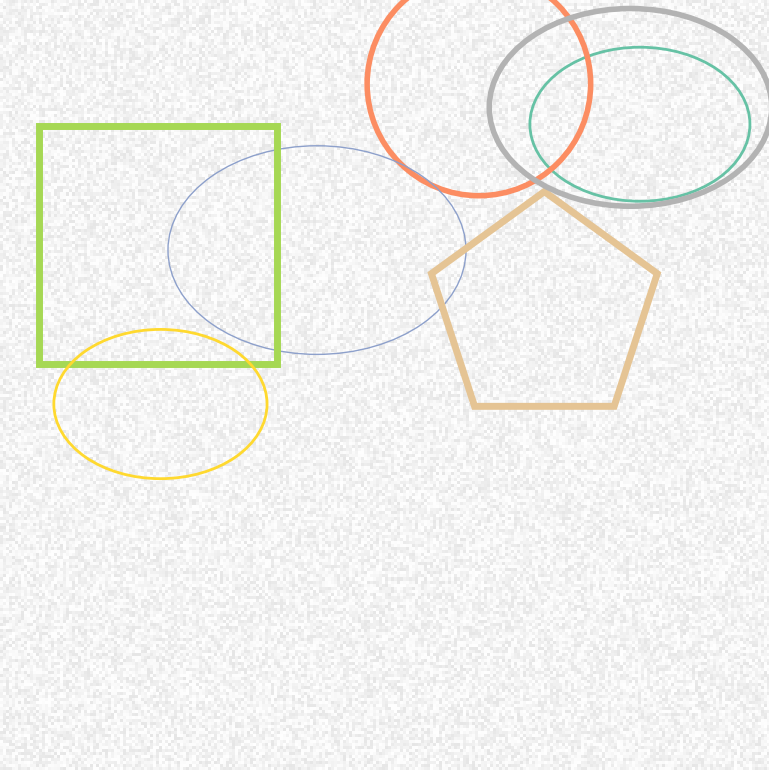[{"shape": "oval", "thickness": 1, "radius": 0.71, "center": [0.831, 0.839]}, {"shape": "circle", "thickness": 2, "radius": 0.73, "center": [0.622, 0.891]}, {"shape": "oval", "thickness": 0.5, "radius": 0.97, "center": [0.412, 0.675]}, {"shape": "square", "thickness": 2.5, "radius": 0.77, "center": [0.206, 0.682]}, {"shape": "oval", "thickness": 1, "radius": 0.69, "center": [0.208, 0.475]}, {"shape": "pentagon", "thickness": 2.5, "radius": 0.77, "center": [0.707, 0.597]}, {"shape": "oval", "thickness": 2, "radius": 0.92, "center": [0.819, 0.861]}]